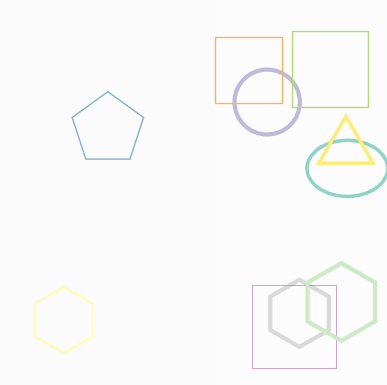[{"shape": "oval", "thickness": 2.5, "radius": 0.52, "center": [0.896, 0.563]}, {"shape": "hexagon", "thickness": 1.5, "radius": 0.43, "center": [0.165, 0.169]}, {"shape": "circle", "thickness": 3, "radius": 0.42, "center": [0.689, 0.735]}, {"shape": "pentagon", "thickness": 1, "radius": 0.48, "center": [0.278, 0.665]}, {"shape": "square", "thickness": 1, "radius": 0.43, "center": [0.641, 0.818]}, {"shape": "square", "thickness": 1, "radius": 0.49, "center": [0.852, 0.82]}, {"shape": "hexagon", "thickness": 3, "radius": 0.44, "center": [0.773, 0.186]}, {"shape": "square", "thickness": 0.5, "radius": 0.54, "center": [0.759, 0.151]}, {"shape": "hexagon", "thickness": 3, "radius": 0.5, "center": [0.881, 0.216]}, {"shape": "triangle", "thickness": 2.5, "radius": 0.4, "center": [0.893, 0.617]}]